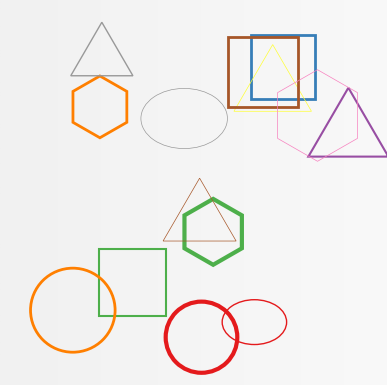[{"shape": "circle", "thickness": 3, "radius": 0.46, "center": [0.52, 0.124]}, {"shape": "oval", "thickness": 1, "radius": 0.42, "center": [0.657, 0.163]}, {"shape": "square", "thickness": 2, "radius": 0.41, "center": [0.729, 0.827]}, {"shape": "square", "thickness": 1.5, "radius": 0.43, "center": [0.342, 0.266]}, {"shape": "hexagon", "thickness": 3, "radius": 0.43, "center": [0.55, 0.398]}, {"shape": "triangle", "thickness": 1.5, "radius": 0.6, "center": [0.899, 0.653]}, {"shape": "hexagon", "thickness": 2, "radius": 0.4, "center": [0.258, 0.722]}, {"shape": "circle", "thickness": 2, "radius": 0.55, "center": [0.188, 0.194]}, {"shape": "triangle", "thickness": 0.5, "radius": 0.58, "center": [0.704, 0.769]}, {"shape": "square", "thickness": 2, "radius": 0.45, "center": [0.68, 0.813]}, {"shape": "triangle", "thickness": 0.5, "radius": 0.54, "center": [0.515, 0.428]}, {"shape": "hexagon", "thickness": 0.5, "radius": 0.59, "center": [0.819, 0.7]}, {"shape": "triangle", "thickness": 1, "radius": 0.46, "center": [0.263, 0.85]}, {"shape": "oval", "thickness": 0.5, "radius": 0.56, "center": [0.475, 0.692]}]